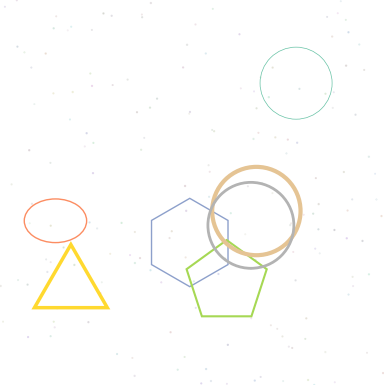[{"shape": "circle", "thickness": 0.5, "radius": 0.47, "center": [0.769, 0.784]}, {"shape": "oval", "thickness": 1, "radius": 0.41, "center": [0.144, 0.427]}, {"shape": "hexagon", "thickness": 1, "radius": 0.57, "center": [0.493, 0.37]}, {"shape": "pentagon", "thickness": 1.5, "radius": 0.55, "center": [0.589, 0.267]}, {"shape": "triangle", "thickness": 2.5, "radius": 0.55, "center": [0.184, 0.255]}, {"shape": "circle", "thickness": 3, "radius": 0.57, "center": [0.666, 0.452]}, {"shape": "circle", "thickness": 2, "radius": 0.56, "center": [0.652, 0.415]}]